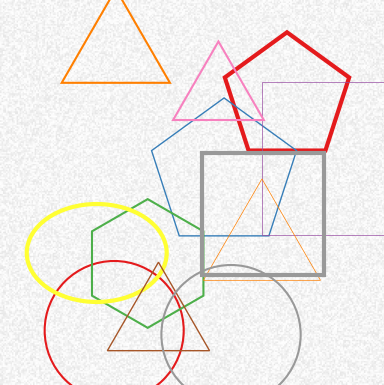[{"shape": "pentagon", "thickness": 3, "radius": 0.85, "center": [0.745, 0.746]}, {"shape": "circle", "thickness": 1.5, "radius": 0.9, "center": [0.297, 0.142]}, {"shape": "pentagon", "thickness": 1, "radius": 0.99, "center": [0.582, 0.548]}, {"shape": "hexagon", "thickness": 1.5, "radius": 0.84, "center": [0.384, 0.316]}, {"shape": "square", "thickness": 0.5, "radius": 0.99, "center": [0.879, 0.587]}, {"shape": "triangle", "thickness": 0.5, "radius": 0.88, "center": [0.68, 0.36]}, {"shape": "triangle", "thickness": 1.5, "radius": 0.81, "center": [0.301, 0.866]}, {"shape": "oval", "thickness": 3, "radius": 0.91, "center": [0.251, 0.343]}, {"shape": "triangle", "thickness": 1, "radius": 0.77, "center": [0.412, 0.166]}, {"shape": "triangle", "thickness": 1.5, "radius": 0.68, "center": [0.567, 0.756]}, {"shape": "circle", "thickness": 1.5, "radius": 0.9, "center": [0.6, 0.131]}, {"shape": "square", "thickness": 3, "radius": 0.79, "center": [0.683, 0.444]}]